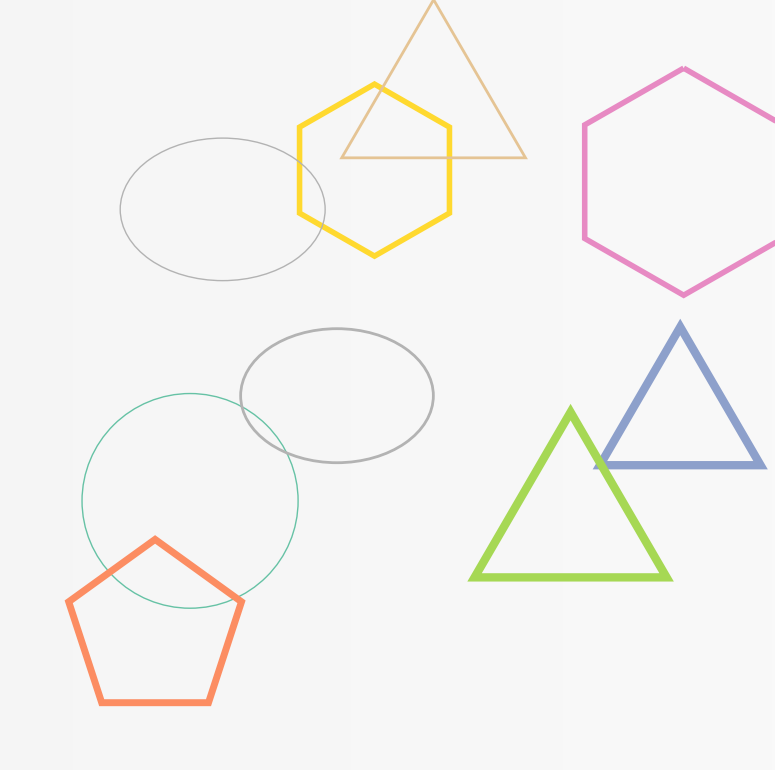[{"shape": "circle", "thickness": 0.5, "radius": 0.7, "center": [0.245, 0.35]}, {"shape": "pentagon", "thickness": 2.5, "radius": 0.59, "center": [0.2, 0.182]}, {"shape": "triangle", "thickness": 3, "radius": 0.6, "center": [0.878, 0.456]}, {"shape": "hexagon", "thickness": 2, "radius": 0.74, "center": [0.882, 0.764]}, {"shape": "triangle", "thickness": 3, "radius": 0.72, "center": [0.736, 0.322]}, {"shape": "hexagon", "thickness": 2, "radius": 0.56, "center": [0.483, 0.779]}, {"shape": "triangle", "thickness": 1, "radius": 0.68, "center": [0.56, 0.863]}, {"shape": "oval", "thickness": 0.5, "radius": 0.66, "center": [0.287, 0.728]}, {"shape": "oval", "thickness": 1, "radius": 0.62, "center": [0.435, 0.486]}]